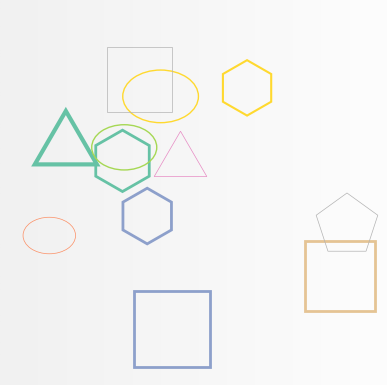[{"shape": "triangle", "thickness": 3, "radius": 0.46, "center": [0.17, 0.619]}, {"shape": "hexagon", "thickness": 2, "radius": 0.4, "center": [0.316, 0.582]}, {"shape": "oval", "thickness": 0.5, "radius": 0.34, "center": [0.127, 0.388]}, {"shape": "square", "thickness": 2, "radius": 0.5, "center": [0.444, 0.145]}, {"shape": "hexagon", "thickness": 2, "radius": 0.36, "center": [0.38, 0.439]}, {"shape": "triangle", "thickness": 0.5, "radius": 0.39, "center": [0.466, 0.581]}, {"shape": "oval", "thickness": 1, "radius": 0.42, "center": [0.321, 0.617]}, {"shape": "oval", "thickness": 1, "radius": 0.49, "center": [0.414, 0.75]}, {"shape": "hexagon", "thickness": 1.5, "radius": 0.36, "center": [0.638, 0.772]}, {"shape": "square", "thickness": 2, "radius": 0.45, "center": [0.878, 0.283]}, {"shape": "pentagon", "thickness": 0.5, "radius": 0.42, "center": [0.895, 0.415]}, {"shape": "square", "thickness": 0.5, "radius": 0.42, "center": [0.36, 0.794]}]